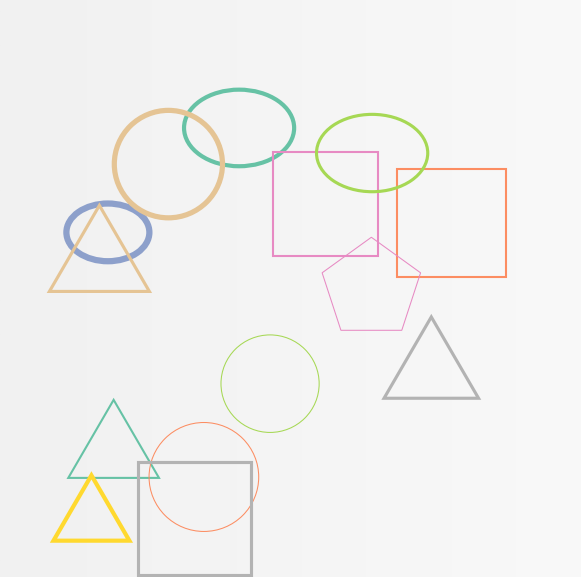[{"shape": "triangle", "thickness": 1, "radius": 0.45, "center": [0.196, 0.217]}, {"shape": "oval", "thickness": 2, "radius": 0.47, "center": [0.411, 0.778]}, {"shape": "square", "thickness": 1, "radius": 0.47, "center": [0.776, 0.613]}, {"shape": "circle", "thickness": 0.5, "radius": 0.47, "center": [0.351, 0.173]}, {"shape": "oval", "thickness": 3, "radius": 0.36, "center": [0.186, 0.597]}, {"shape": "square", "thickness": 1, "radius": 0.45, "center": [0.56, 0.646]}, {"shape": "pentagon", "thickness": 0.5, "radius": 0.45, "center": [0.639, 0.499]}, {"shape": "oval", "thickness": 1.5, "radius": 0.48, "center": [0.64, 0.734]}, {"shape": "circle", "thickness": 0.5, "radius": 0.42, "center": [0.465, 0.335]}, {"shape": "triangle", "thickness": 2, "radius": 0.38, "center": [0.157, 0.101]}, {"shape": "circle", "thickness": 2.5, "radius": 0.47, "center": [0.29, 0.715]}, {"shape": "triangle", "thickness": 1.5, "radius": 0.5, "center": [0.171, 0.544]}, {"shape": "square", "thickness": 1.5, "radius": 0.49, "center": [0.334, 0.101]}, {"shape": "triangle", "thickness": 1.5, "radius": 0.47, "center": [0.742, 0.356]}]